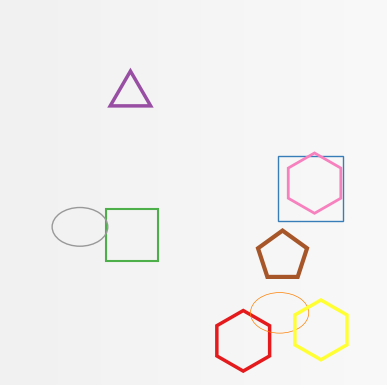[{"shape": "hexagon", "thickness": 2.5, "radius": 0.39, "center": [0.628, 0.115]}, {"shape": "square", "thickness": 1, "radius": 0.42, "center": [0.801, 0.511]}, {"shape": "square", "thickness": 1.5, "radius": 0.34, "center": [0.341, 0.389]}, {"shape": "triangle", "thickness": 2.5, "radius": 0.3, "center": [0.337, 0.755]}, {"shape": "oval", "thickness": 0.5, "radius": 0.38, "center": [0.722, 0.187]}, {"shape": "hexagon", "thickness": 2.5, "radius": 0.39, "center": [0.828, 0.143]}, {"shape": "pentagon", "thickness": 3, "radius": 0.33, "center": [0.729, 0.335]}, {"shape": "hexagon", "thickness": 2, "radius": 0.39, "center": [0.812, 0.524]}, {"shape": "oval", "thickness": 1, "radius": 0.36, "center": [0.206, 0.411]}]